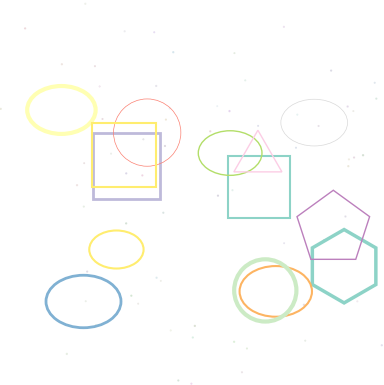[{"shape": "hexagon", "thickness": 2.5, "radius": 0.48, "center": [0.894, 0.309]}, {"shape": "square", "thickness": 1.5, "radius": 0.4, "center": [0.673, 0.514]}, {"shape": "oval", "thickness": 3, "radius": 0.44, "center": [0.16, 0.714]}, {"shape": "square", "thickness": 2, "radius": 0.43, "center": [0.328, 0.569]}, {"shape": "circle", "thickness": 0.5, "radius": 0.44, "center": [0.382, 0.656]}, {"shape": "oval", "thickness": 2, "radius": 0.49, "center": [0.217, 0.217]}, {"shape": "oval", "thickness": 1.5, "radius": 0.47, "center": [0.716, 0.243]}, {"shape": "oval", "thickness": 1, "radius": 0.41, "center": [0.598, 0.602]}, {"shape": "triangle", "thickness": 1, "radius": 0.36, "center": [0.67, 0.59]}, {"shape": "oval", "thickness": 0.5, "radius": 0.43, "center": [0.816, 0.682]}, {"shape": "pentagon", "thickness": 1, "radius": 0.5, "center": [0.866, 0.407]}, {"shape": "circle", "thickness": 3, "radius": 0.4, "center": [0.689, 0.246]}, {"shape": "square", "thickness": 1.5, "radius": 0.41, "center": [0.322, 0.597]}, {"shape": "oval", "thickness": 1.5, "radius": 0.35, "center": [0.302, 0.352]}]